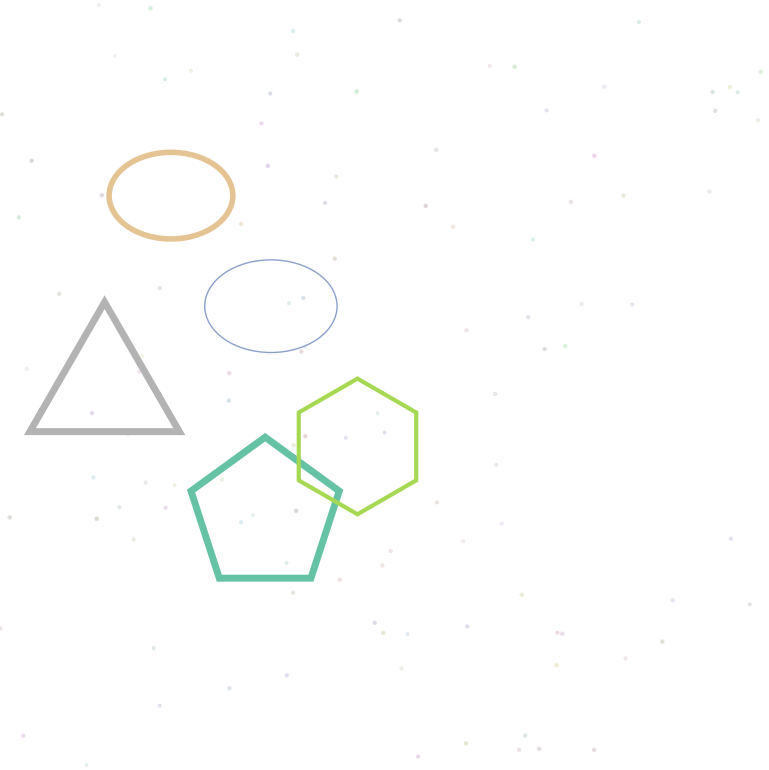[{"shape": "pentagon", "thickness": 2.5, "radius": 0.51, "center": [0.344, 0.331]}, {"shape": "oval", "thickness": 0.5, "radius": 0.43, "center": [0.352, 0.602]}, {"shape": "hexagon", "thickness": 1.5, "radius": 0.44, "center": [0.464, 0.42]}, {"shape": "oval", "thickness": 2, "radius": 0.4, "center": [0.222, 0.746]}, {"shape": "triangle", "thickness": 2.5, "radius": 0.56, "center": [0.136, 0.495]}]